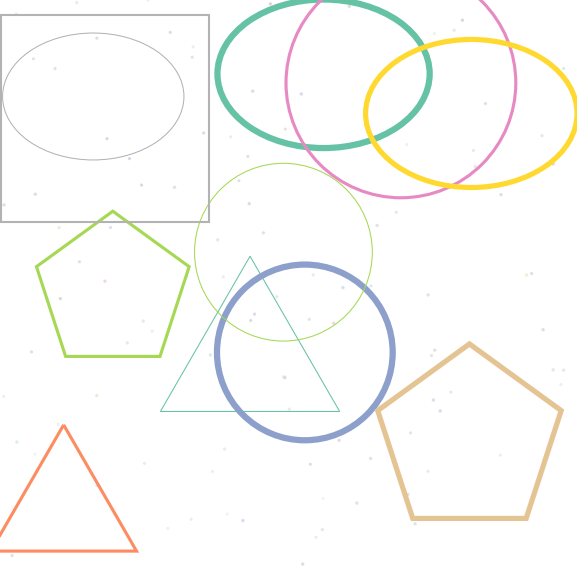[{"shape": "triangle", "thickness": 0.5, "radius": 0.9, "center": [0.433, 0.376]}, {"shape": "oval", "thickness": 3, "radius": 0.92, "center": [0.56, 0.871]}, {"shape": "triangle", "thickness": 1.5, "radius": 0.73, "center": [0.11, 0.118]}, {"shape": "circle", "thickness": 3, "radius": 0.76, "center": [0.528, 0.389]}, {"shape": "circle", "thickness": 1.5, "radius": 0.99, "center": [0.694, 0.856]}, {"shape": "pentagon", "thickness": 1.5, "radius": 0.7, "center": [0.195, 0.494]}, {"shape": "circle", "thickness": 0.5, "radius": 0.77, "center": [0.491, 0.562]}, {"shape": "oval", "thickness": 2.5, "radius": 0.92, "center": [0.816, 0.803]}, {"shape": "pentagon", "thickness": 2.5, "radius": 0.84, "center": [0.813, 0.237]}, {"shape": "square", "thickness": 1, "radius": 0.9, "center": [0.182, 0.794]}, {"shape": "oval", "thickness": 0.5, "radius": 0.79, "center": [0.161, 0.832]}]